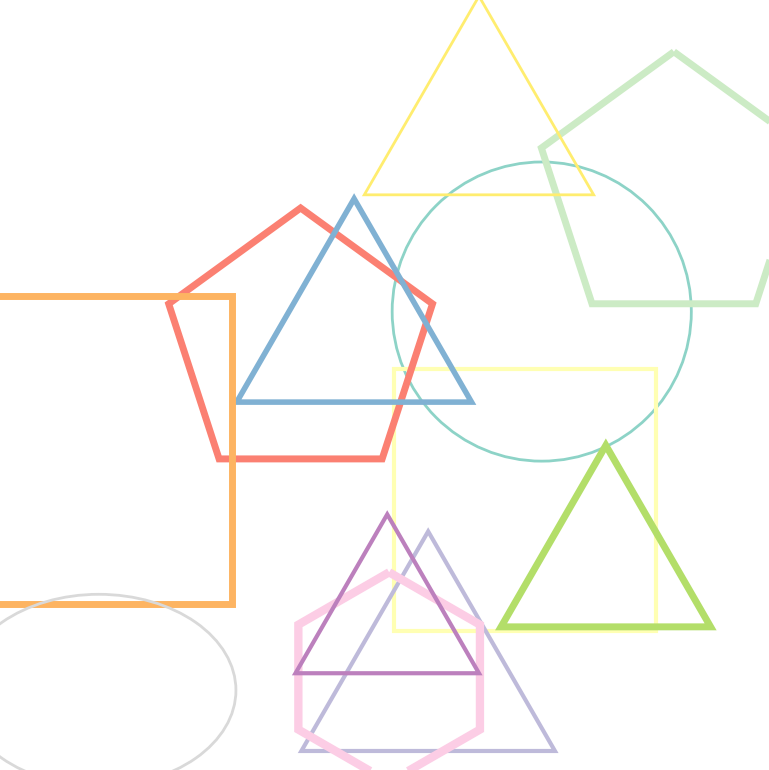[{"shape": "circle", "thickness": 1, "radius": 0.97, "center": [0.704, 0.595]}, {"shape": "square", "thickness": 1.5, "radius": 0.85, "center": [0.682, 0.351]}, {"shape": "triangle", "thickness": 1.5, "radius": 0.95, "center": [0.556, 0.12]}, {"shape": "pentagon", "thickness": 2.5, "radius": 0.9, "center": [0.39, 0.55]}, {"shape": "triangle", "thickness": 2, "radius": 0.88, "center": [0.46, 0.566]}, {"shape": "square", "thickness": 2.5, "radius": 1.0, "center": [0.102, 0.415]}, {"shape": "triangle", "thickness": 2.5, "radius": 0.79, "center": [0.787, 0.264]}, {"shape": "hexagon", "thickness": 3, "radius": 0.68, "center": [0.505, 0.121]}, {"shape": "oval", "thickness": 1, "radius": 0.89, "center": [0.128, 0.104]}, {"shape": "triangle", "thickness": 1.5, "radius": 0.69, "center": [0.503, 0.194]}, {"shape": "pentagon", "thickness": 2.5, "radius": 0.9, "center": [0.875, 0.752]}, {"shape": "triangle", "thickness": 1, "radius": 0.86, "center": [0.622, 0.833]}]